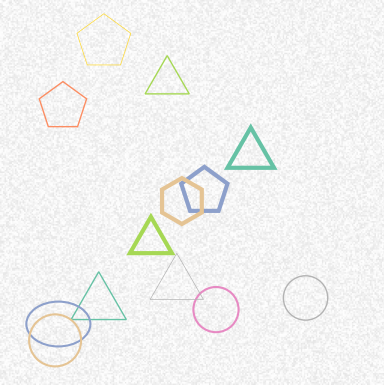[{"shape": "triangle", "thickness": 3, "radius": 0.35, "center": [0.651, 0.599]}, {"shape": "triangle", "thickness": 1, "radius": 0.41, "center": [0.256, 0.211]}, {"shape": "pentagon", "thickness": 1, "radius": 0.32, "center": [0.163, 0.723]}, {"shape": "oval", "thickness": 1.5, "radius": 0.42, "center": [0.152, 0.158]}, {"shape": "pentagon", "thickness": 3, "radius": 0.32, "center": [0.531, 0.503]}, {"shape": "circle", "thickness": 1.5, "radius": 0.29, "center": [0.561, 0.196]}, {"shape": "triangle", "thickness": 3, "radius": 0.31, "center": [0.392, 0.374]}, {"shape": "triangle", "thickness": 1, "radius": 0.33, "center": [0.434, 0.789]}, {"shape": "pentagon", "thickness": 0.5, "radius": 0.37, "center": [0.27, 0.891]}, {"shape": "circle", "thickness": 1.5, "radius": 0.34, "center": [0.143, 0.116]}, {"shape": "hexagon", "thickness": 3, "radius": 0.3, "center": [0.473, 0.478]}, {"shape": "triangle", "thickness": 0.5, "radius": 0.4, "center": [0.459, 0.262]}, {"shape": "circle", "thickness": 1, "radius": 0.29, "center": [0.794, 0.226]}]